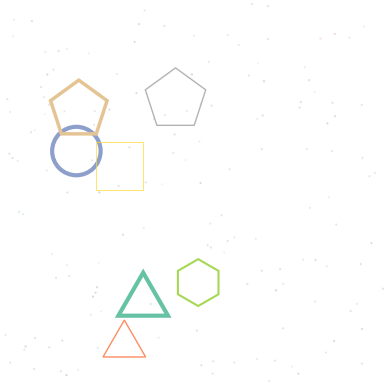[{"shape": "triangle", "thickness": 3, "radius": 0.37, "center": [0.372, 0.217]}, {"shape": "triangle", "thickness": 1, "radius": 0.32, "center": [0.323, 0.105]}, {"shape": "circle", "thickness": 3, "radius": 0.31, "center": [0.198, 0.608]}, {"shape": "hexagon", "thickness": 1.5, "radius": 0.3, "center": [0.515, 0.266]}, {"shape": "square", "thickness": 0.5, "radius": 0.31, "center": [0.31, 0.569]}, {"shape": "pentagon", "thickness": 2.5, "radius": 0.39, "center": [0.205, 0.715]}, {"shape": "pentagon", "thickness": 1, "radius": 0.41, "center": [0.456, 0.741]}]